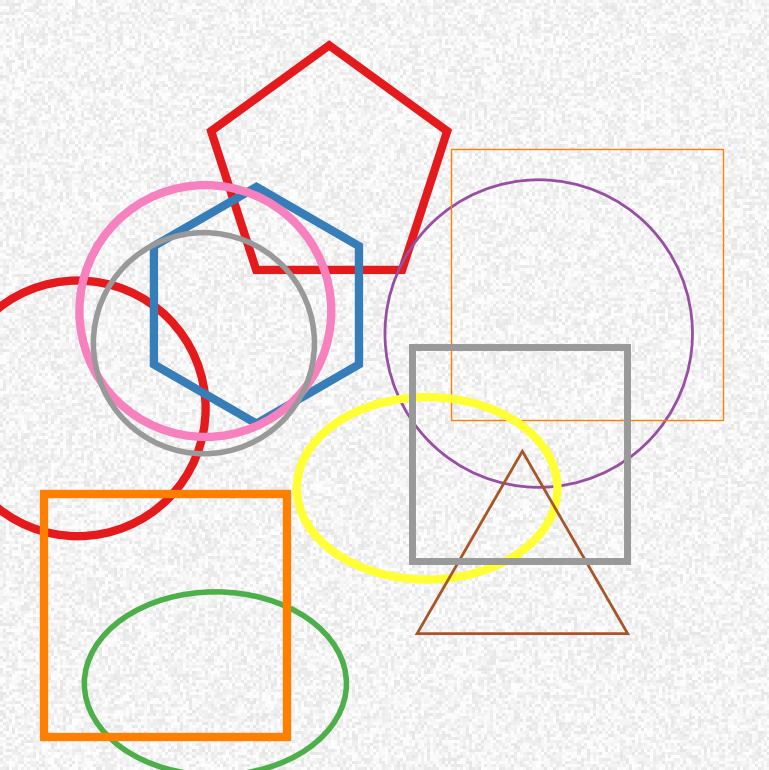[{"shape": "circle", "thickness": 3, "radius": 0.83, "center": [0.101, 0.47]}, {"shape": "pentagon", "thickness": 3, "radius": 0.81, "center": [0.427, 0.78]}, {"shape": "hexagon", "thickness": 3, "radius": 0.77, "center": [0.333, 0.604]}, {"shape": "oval", "thickness": 2, "radius": 0.85, "center": [0.28, 0.112]}, {"shape": "circle", "thickness": 1, "radius": 1.0, "center": [0.7, 0.567]}, {"shape": "square", "thickness": 3, "radius": 0.79, "center": [0.215, 0.2]}, {"shape": "square", "thickness": 0.5, "radius": 0.88, "center": [0.763, 0.631]}, {"shape": "oval", "thickness": 3, "radius": 0.85, "center": [0.555, 0.366]}, {"shape": "triangle", "thickness": 1, "radius": 0.79, "center": [0.678, 0.256]}, {"shape": "circle", "thickness": 3, "radius": 0.82, "center": [0.267, 0.596]}, {"shape": "square", "thickness": 2.5, "radius": 0.7, "center": [0.675, 0.41]}, {"shape": "circle", "thickness": 2, "radius": 0.72, "center": [0.265, 0.554]}]